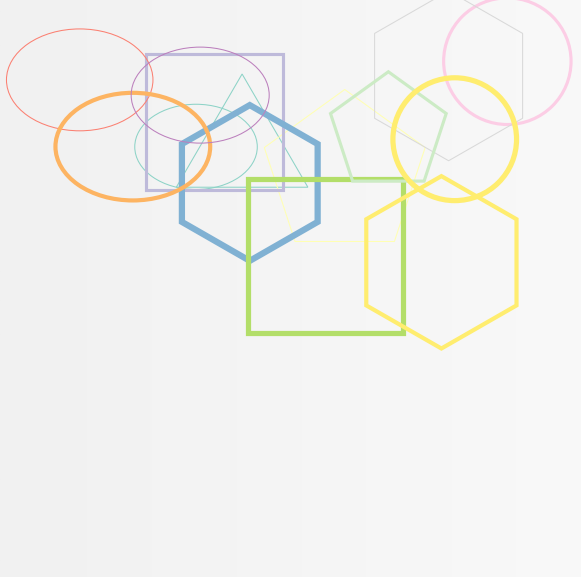[{"shape": "triangle", "thickness": 0.5, "radius": 0.65, "center": [0.417, 0.74]}, {"shape": "oval", "thickness": 0.5, "radius": 0.53, "center": [0.337, 0.745]}, {"shape": "pentagon", "thickness": 0.5, "radius": 0.73, "center": [0.593, 0.699]}, {"shape": "square", "thickness": 1.5, "radius": 0.59, "center": [0.369, 0.788]}, {"shape": "oval", "thickness": 0.5, "radius": 0.63, "center": [0.137, 0.861]}, {"shape": "hexagon", "thickness": 3, "radius": 0.67, "center": [0.43, 0.682]}, {"shape": "oval", "thickness": 2, "radius": 0.67, "center": [0.229, 0.745]}, {"shape": "square", "thickness": 2.5, "radius": 0.67, "center": [0.559, 0.556]}, {"shape": "circle", "thickness": 1.5, "radius": 0.55, "center": [0.873, 0.893]}, {"shape": "hexagon", "thickness": 0.5, "radius": 0.74, "center": [0.772, 0.868]}, {"shape": "oval", "thickness": 0.5, "radius": 0.59, "center": [0.344, 0.834]}, {"shape": "pentagon", "thickness": 1.5, "radius": 0.52, "center": [0.668, 0.77]}, {"shape": "hexagon", "thickness": 2, "radius": 0.75, "center": [0.759, 0.545]}, {"shape": "circle", "thickness": 2.5, "radius": 0.53, "center": [0.782, 0.758]}]